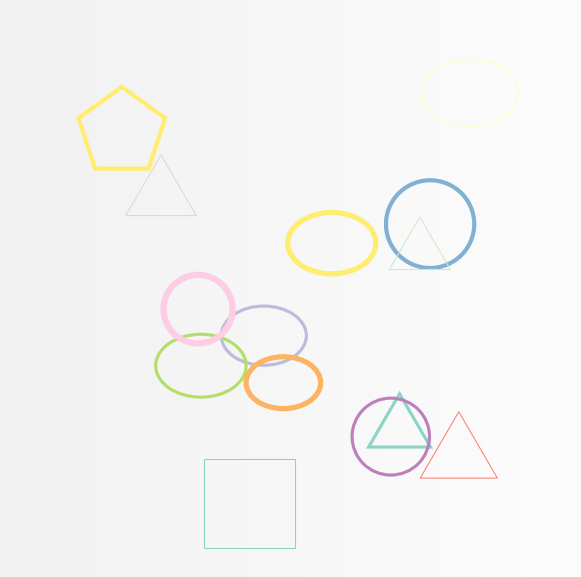[{"shape": "triangle", "thickness": 1.5, "radius": 0.31, "center": [0.687, 0.256]}, {"shape": "square", "thickness": 0.5, "radius": 0.39, "center": [0.429, 0.127]}, {"shape": "oval", "thickness": 0.5, "radius": 0.41, "center": [0.808, 0.839]}, {"shape": "oval", "thickness": 1.5, "radius": 0.37, "center": [0.454, 0.418]}, {"shape": "triangle", "thickness": 0.5, "radius": 0.38, "center": [0.789, 0.21]}, {"shape": "circle", "thickness": 2, "radius": 0.38, "center": [0.74, 0.611]}, {"shape": "oval", "thickness": 2.5, "radius": 0.32, "center": [0.487, 0.336]}, {"shape": "oval", "thickness": 1.5, "radius": 0.39, "center": [0.346, 0.366]}, {"shape": "circle", "thickness": 3, "radius": 0.3, "center": [0.341, 0.464]}, {"shape": "triangle", "thickness": 0.5, "radius": 0.35, "center": [0.277, 0.661]}, {"shape": "circle", "thickness": 1.5, "radius": 0.33, "center": [0.672, 0.243]}, {"shape": "triangle", "thickness": 0.5, "radius": 0.3, "center": [0.722, 0.563]}, {"shape": "pentagon", "thickness": 2, "radius": 0.39, "center": [0.21, 0.77]}, {"shape": "oval", "thickness": 2.5, "radius": 0.38, "center": [0.571, 0.578]}]